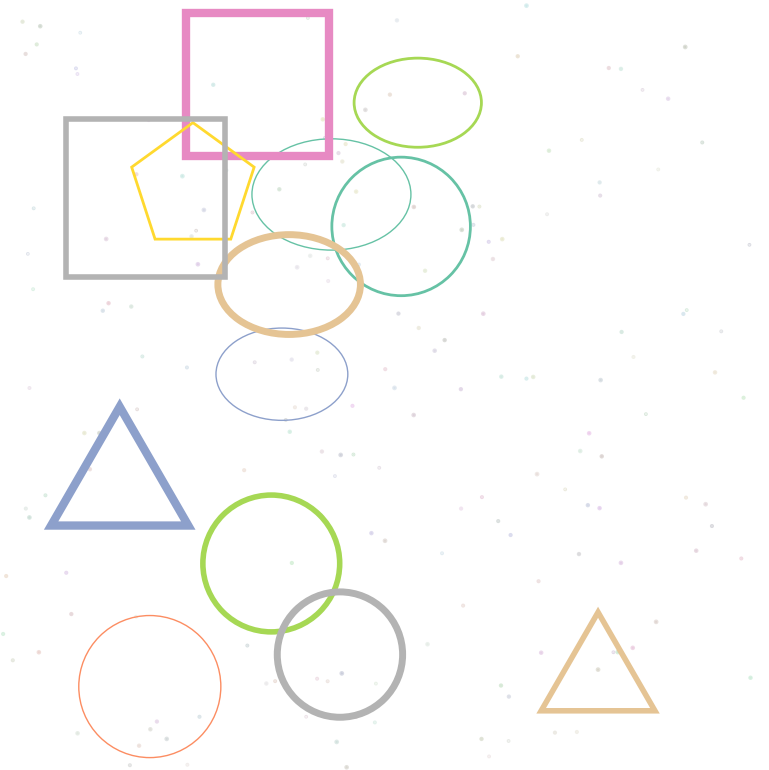[{"shape": "circle", "thickness": 1, "radius": 0.45, "center": [0.521, 0.706]}, {"shape": "oval", "thickness": 0.5, "radius": 0.52, "center": [0.43, 0.747]}, {"shape": "circle", "thickness": 0.5, "radius": 0.46, "center": [0.195, 0.108]}, {"shape": "triangle", "thickness": 3, "radius": 0.51, "center": [0.155, 0.369]}, {"shape": "oval", "thickness": 0.5, "radius": 0.43, "center": [0.366, 0.514]}, {"shape": "square", "thickness": 3, "radius": 0.46, "center": [0.335, 0.89]}, {"shape": "circle", "thickness": 2, "radius": 0.44, "center": [0.352, 0.268]}, {"shape": "oval", "thickness": 1, "radius": 0.41, "center": [0.543, 0.867]}, {"shape": "pentagon", "thickness": 1, "radius": 0.42, "center": [0.251, 0.757]}, {"shape": "triangle", "thickness": 2, "radius": 0.43, "center": [0.777, 0.12]}, {"shape": "oval", "thickness": 2.5, "radius": 0.46, "center": [0.376, 0.63]}, {"shape": "circle", "thickness": 2.5, "radius": 0.41, "center": [0.441, 0.15]}, {"shape": "square", "thickness": 2, "radius": 0.51, "center": [0.189, 0.743]}]